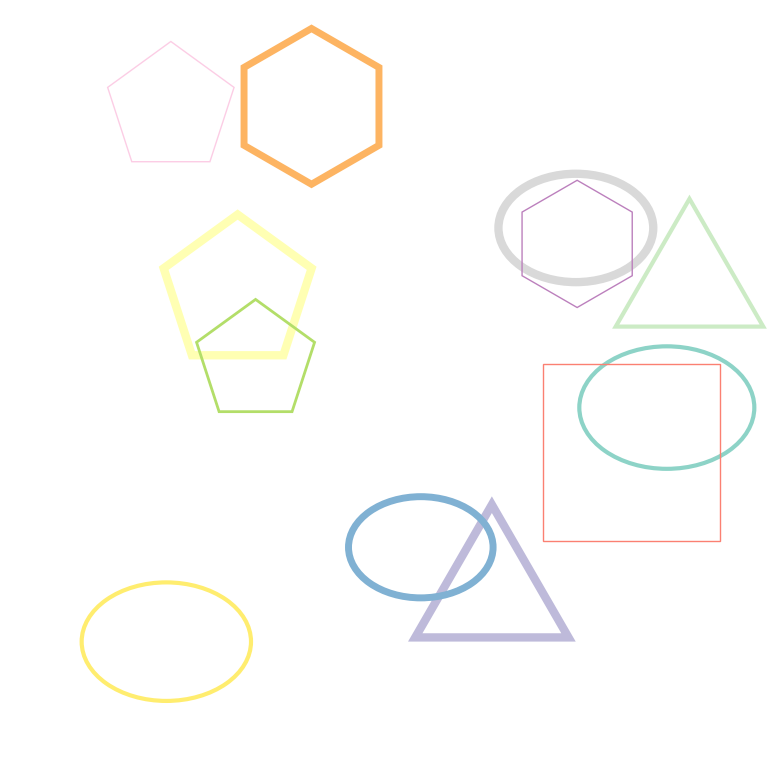[{"shape": "oval", "thickness": 1.5, "radius": 0.57, "center": [0.866, 0.471]}, {"shape": "pentagon", "thickness": 3, "radius": 0.51, "center": [0.309, 0.62]}, {"shape": "triangle", "thickness": 3, "radius": 0.57, "center": [0.639, 0.23]}, {"shape": "square", "thickness": 0.5, "radius": 0.58, "center": [0.82, 0.412]}, {"shape": "oval", "thickness": 2.5, "radius": 0.47, "center": [0.546, 0.289]}, {"shape": "hexagon", "thickness": 2.5, "radius": 0.51, "center": [0.405, 0.862]}, {"shape": "pentagon", "thickness": 1, "radius": 0.4, "center": [0.332, 0.531]}, {"shape": "pentagon", "thickness": 0.5, "radius": 0.43, "center": [0.222, 0.86]}, {"shape": "oval", "thickness": 3, "radius": 0.5, "center": [0.748, 0.704]}, {"shape": "hexagon", "thickness": 0.5, "radius": 0.41, "center": [0.75, 0.683]}, {"shape": "triangle", "thickness": 1.5, "radius": 0.55, "center": [0.895, 0.631]}, {"shape": "oval", "thickness": 1.5, "radius": 0.55, "center": [0.216, 0.167]}]